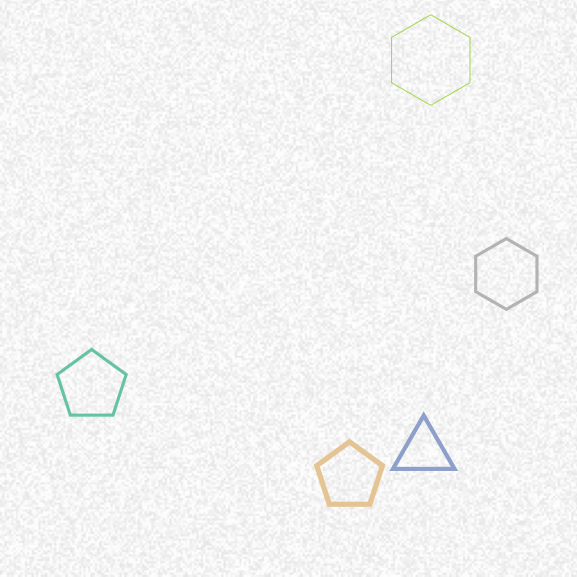[{"shape": "pentagon", "thickness": 1.5, "radius": 0.31, "center": [0.159, 0.331]}, {"shape": "triangle", "thickness": 2, "radius": 0.31, "center": [0.734, 0.218]}, {"shape": "hexagon", "thickness": 0.5, "radius": 0.39, "center": [0.746, 0.895]}, {"shape": "pentagon", "thickness": 2.5, "radius": 0.3, "center": [0.605, 0.174]}, {"shape": "hexagon", "thickness": 1.5, "radius": 0.31, "center": [0.877, 0.525]}]